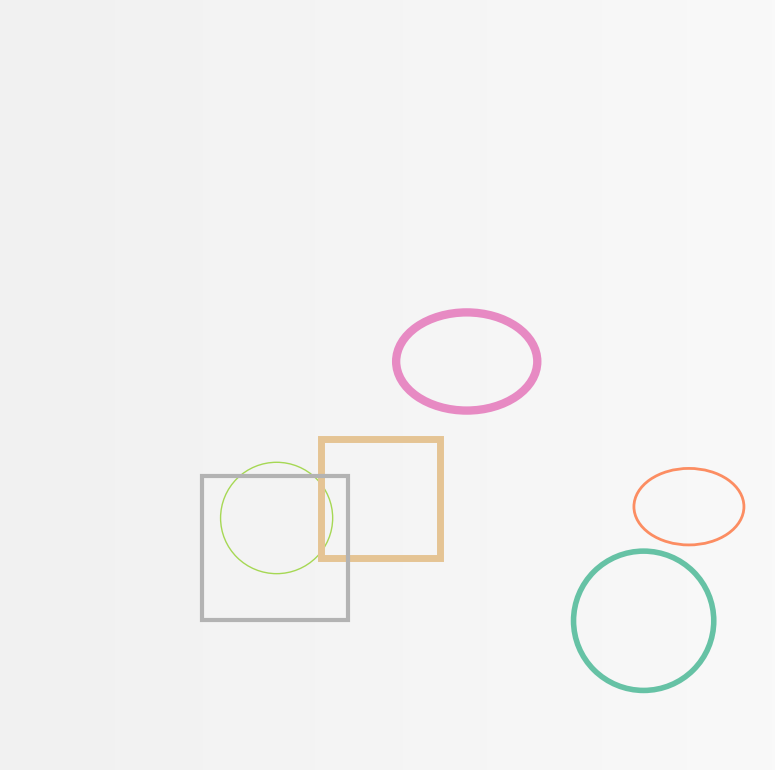[{"shape": "circle", "thickness": 2, "radius": 0.45, "center": [0.831, 0.194]}, {"shape": "oval", "thickness": 1, "radius": 0.35, "center": [0.889, 0.342]}, {"shape": "oval", "thickness": 3, "radius": 0.46, "center": [0.602, 0.531]}, {"shape": "circle", "thickness": 0.5, "radius": 0.36, "center": [0.357, 0.327]}, {"shape": "square", "thickness": 2.5, "radius": 0.39, "center": [0.491, 0.353]}, {"shape": "square", "thickness": 1.5, "radius": 0.47, "center": [0.355, 0.288]}]